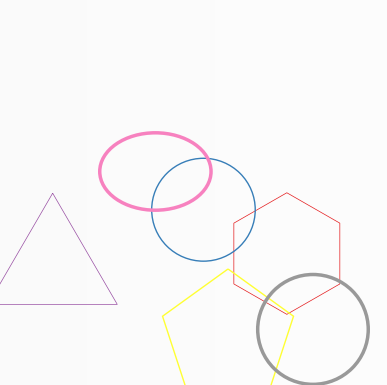[{"shape": "hexagon", "thickness": 0.5, "radius": 0.79, "center": [0.74, 0.341]}, {"shape": "circle", "thickness": 1, "radius": 0.67, "center": [0.525, 0.455]}, {"shape": "triangle", "thickness": 0.5, "radius": 0.96, "center": [0.136, 0.306]}, {"shape": "pentagon", "thickness": 1, "radius": 0.89, "center": [0.588, 0.124]}, {"shape": "oval", "thickness": 2.5, "radius": 0.72, "center": [0.401, 0.555]}, {"shape": "circle", "thickness": 2.5, "radius": 0.71, "center": [0.808, 0.144]}]